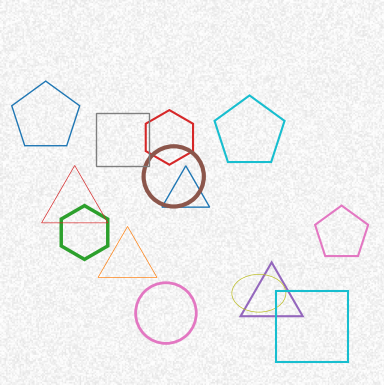[{"shape": "pentagon", "thickness": 1, "radius": 0.46, "center": [0.119, 0.697]}, {"shape": "triangle", "thickness": 1, "radius": 0.36, "center": [0.483, 0.498]}, {"shape": "triangle", "thickness": 0.5, "radius": 0.44, "center": [0.331, 0.324]}, {"shape": "hexagon", "thickness": 2.5, "radius": 0.35, "center": [0.219, 0.396]}, {"shape": "hexagon", "thickness": 1.5, "radius": 0.35, "center": [0.44, 0.643]}, {"shape": "triangle", "thickness": 0.5, "radius": 0.5, "center": [0.194, 0.471]}, {"shape": "triangle", "thickness": 1.5, "radius": 0.47, "center": [0.706, 0.225]}, {"shape": "circle", "thickness": 3, "radius": 0.39, "center": [0.451, 0.542]}, {"shape": "circle", "thickness": 2, "radius": 0.39, "center": [0.431, 0.187]}, {"shape": "pentagon", "thickness": 1.5, "radius": 0.36, "center": [0.887, 0.394]}, {"shape": "square", "thickness": 1, "radius": 0.34, "center": [0.317, 0.638]}, {"shape": "oval", "thickness": 0.5, "radius": 0.35, "center": [0.672, 0.238]}, {"shape": "pentagon", "thickness": 1.5, "radius": 0.48, "center": [0.648, 0.656]}, {"shape": "square", "thickness": 1.5, "radius": 0.46, "center": [0.81, 0.152]}]